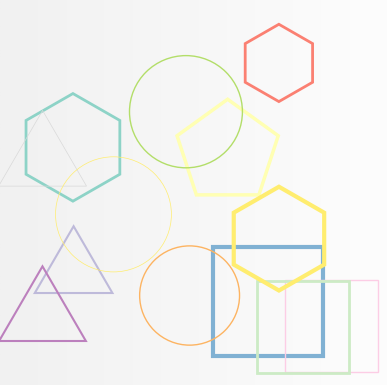[{"shape": "hexagon", "thickness": 2, "radius": 0.7, "center": [0.188, 0.617]}, {"shape": "pentagon", "thickness": 2.5, "radius": 0.69, "center": [0.587, 0.605]}, {"shape": "triangle", "thickness": 1.5, "radius": 0.58, "center": [0.19, 0.297]}, {"shape": "hexagon", "thickness": 2, "radius": 0.5, "center": [0.72, 0.837]}, {"shape": "square", "thickness": 3, "radius": 0.71, "center": [0.692, 0.216]}, {"shape": "circle", "thickness": 1, "radius": 0.64, "center": [0.489, 0.232]}, {"shape": "circle", "thickness": 1, "radius": 0.73, "center": [0.48, 0.71]}, {"shape": "square", "thickness": 1, "radius": 0.6, "center": [0.856, 0.154]}, {"shape": "triangle", "thickness": 0.5, "radius": 0.65, "center": [0.11, 0.582]}, {"shape": "triangle", "thickness": 1.5, "radius": 0.65, "center": [0.11, 0.179]}, {"shape": "square", "thickness": 2, "radius": 0.6, "center": [0.782, 0.15]}, {"shape": "hexagon", "thickness": 3, "radius": 0.67, "center": [0.72, 0.38]}, {"shape": "circle", "thickness": 0.5, "radius": 0.75, "center": [0.293, 0.443]}]